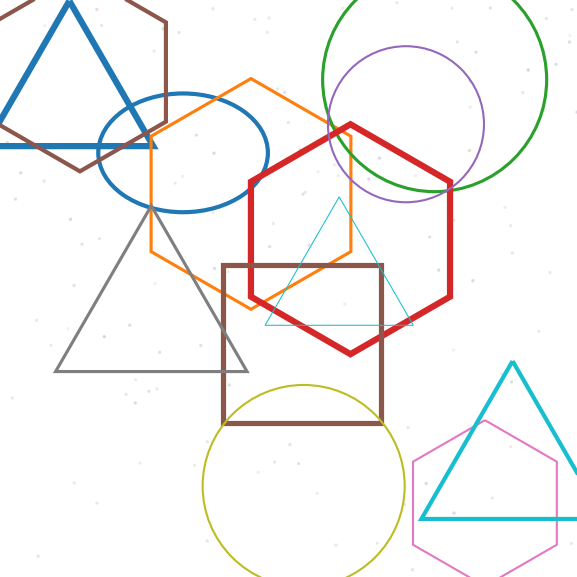[{"shape": "oval", "thickness": 2, "radius": 0.73, "center": [0.317, 0.734]}, {"shape": "triangle", "thickness": 3, "radius": 0.84, "center": [0.12, 0.83]}, {"shape": "hexagon", "thickness": 1.5, "radius": 1.0, "center": [0.435, 0.663]}, {"shape": "circle", "thickness": 1.5, "radius": 0.97, "center": [0.753, 0.861]}, {"shape": "hexagon", "thickness": 3, "radius": 1.0, "center": [0.607, 0.585]}, {"shape": "circle", "thickness": 1, "radius": 0.68, "center": [0.703, 0.784]}, {"shape": "hexagon", "thickness": 2, "radius": 0.86, "center": [0.138, 0.874]}, {"shape": "square", "thickness": 2.5, "radius": 0.68, "center": [0.523, 0.403]}, {"shape": "hexagon", "thickness": 1, "radius": 0.72, "center": [0.84, 0.128]}, {"shape": "triangle", "thickness": 1.5, "radius": 0.96, "center": [0.262, 0.451]}, {"shape": "circle", "thickness": 1, "radius": 0.87, "center": [0.526, 0.158]}, {"shape": "triangle", "thickness": 2, "radius": 0.91, "center": [0.888, 0.192]}, {"shape": "triangle", "thickness": 0.5, "radius": 0.74, "center": [0.587, 0.51]}]